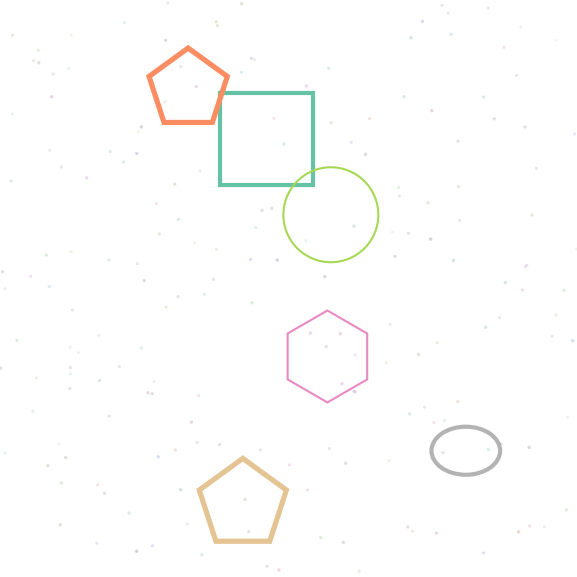[{"shape": "square", "thickness": 2, "radius": 0.4, "center": [0.462, 0.758]}, {"shape": "pentagon", "thickness": 2.5, "radius": 0.36, "center": [0.326, 0.845]}, {"shape": "hexagon", "thickness": 1, "radius": 0.4, "center": [0.567, 0.382]}, {"shape": "circle", "thickness": 1, "radius": 0.41, "center": [0.573, 0.627]}, {"shape": "pentagon", "thickness": 2.5, "radius": 0.4, "center": [0.42, 0.126]}, {"shape": "oval", "thickness": 2, "radius": 0.3, "center": [0.807, 0.219]}]